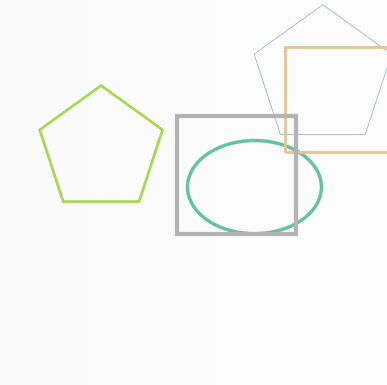[{"shape": "oval", "thickness": 2.5, "radius": 0.86, "center": [0.657, 0.514]}, {"shape": "pentagon", "thickness": 0.5, "radius": 0.93, "center": [0.833, 0.802]}, {"shape": "pentagon", "thickness": 2, "radius": 0.83, "center": [0.261, 0.611]}, {"shape": "square", "thickness": 2, "radius": 0.68, "center": [0.873, 0.742]}, {"shape": "square", "thickness": 3, "radius": 0.77, "center": [0.61, 0.545]}]